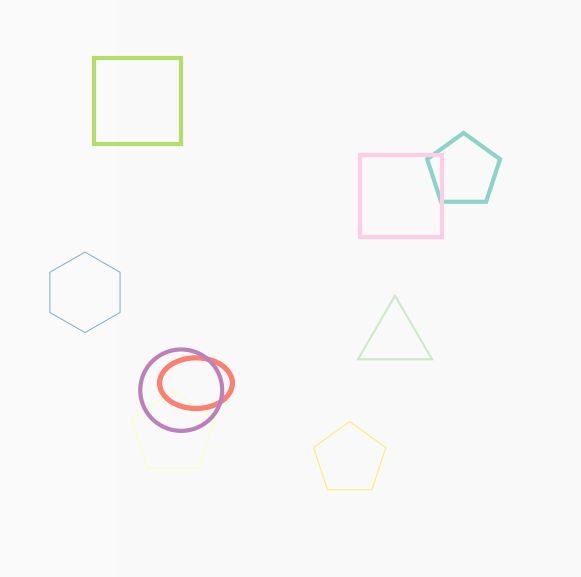[{"shape": "pentagon", "thickness": 2, "radius": 0.33, "center": [0.798, 0.703]}, {"shape": "pentagon", "thickness": 0.5, "radius": 0.37, "center": [0.298, 0.248]}, {"shape": "oval", "thickness": 2.5, "radius": 0.31, "center": [0.337, 0.336]}, {"shape": "hexagon", "thickness": 0.5, "radius": 0.35, "center": [0.146, 0.493]}, {"shape": "square", "thickness": 2, "radius": 0.37, "center": [0.236, 0.824]}, {"shape": "square", "thickness": 2, "radius": 0.35, "center": [0.69, 0.66]}, {"shape": "circle", "thickness": 2, "radius": 0.35, "center": [0.312, 0.324]}, {"shape": "triangle", "thickness": 1, "radius": 0.37, "center": [0.68, 0.414]}, {"shape": "pentagon", "thickness": 0.5, "radius": 0.33, "center": [0.602, 0.204]}]